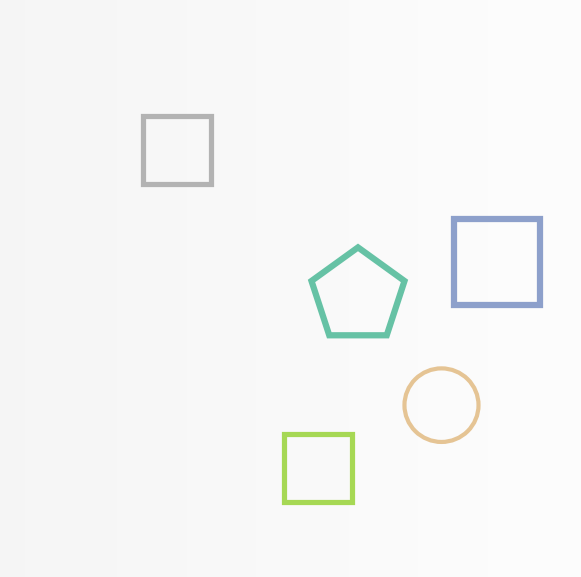[{"shape": "pentagon", "thickness": 3, "radius": 0.42, "center": [0.616, 0.487]}, {"shape": "square", "thickness": 3, "radius": 0.37, "center": [0.855, 0.546]}, {"shape": "square", "thickness": 2.5, "radius": 0.29, "center": [0.547, 0.189]}, {"shape": "circle", "thickness": 2, "radius": 0.32, "center": [0.76, 0.298]}, {"shape": "square", "thickness": 2.5, "radius": 0.29, "center": [0.305, 0.739]}]